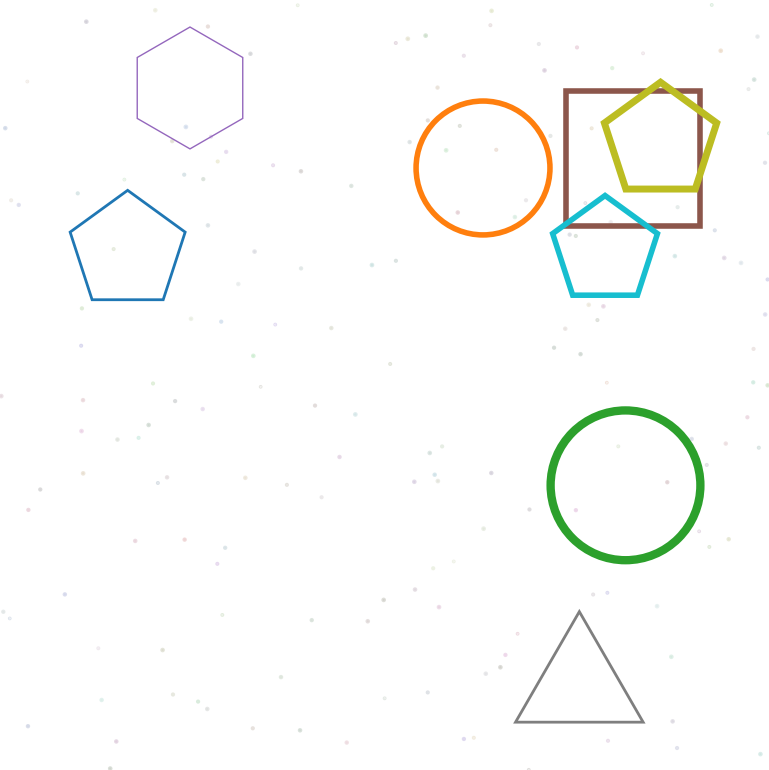[{"shape": "pentagon", "thickness": 1, "radius": 0.39, "center": [0.166, 0.674]}, {"shape": "circle", "thickness": 2, "radius": 0.43, "center": [0.627, 0.782]}, {"shape": "circle", "thickness": 3, "radius": 0.49, "center": [0.812, 0.37]}, {"shape": "hexagon", "thickness": 0.5, "radius": 0.4, "center": [0.247, 0.886]}, {"shape": "square", "thickness": 2, "radius": 0.44, "center": [0.822, 0.794]}, {"shape": "triangle", "thickness": 1, "radius": 0.48, "center": [0.752, 0.11]}, {"shape": "pentagon", "thickness": 2.5, "radius": 0.38, "center": [0.858, 0.817]}, {"shape": "pentagon", "thickness": 2, "radius": 0.36, "center": [0.786, 0.675]}]